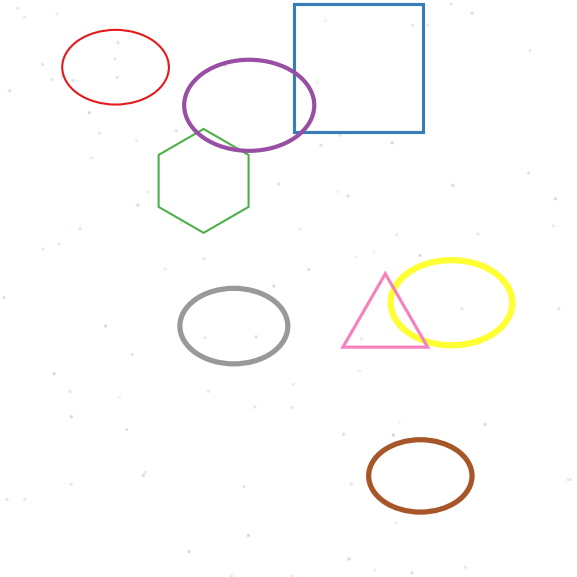[{"shape": "oval", "thickness": 1, "radius": 0.46, "center": [0.2, 0.883]}, {"shape": "square", "thickness": 1.5, "radius": 0.56, "center": [0.621, 0.882]}, {"shape": "hexagon", "thickness": 1, "radius": 0.45, "center": [0.353, 0.686]}, {"shape": "oval", "thickness": 2, "radius": 0.56, "center": [0.432, 0.817]}, {"shape": "oval", "thickness": 3, "radius": 0.53, "center": [0.782, 0.475]}, {"shape": "oval", "thickness": 2.5, "radius": 0.45, "center": [0.728, 0.175]}, {"shape": "triangle", "thickness": 1.5, "radius": 0.42, "center": [0.667, 0.44]}, {"shape": "oval", "thickness": 2.5, "radius": 0.47, "center": [0.405, 0.434]}]